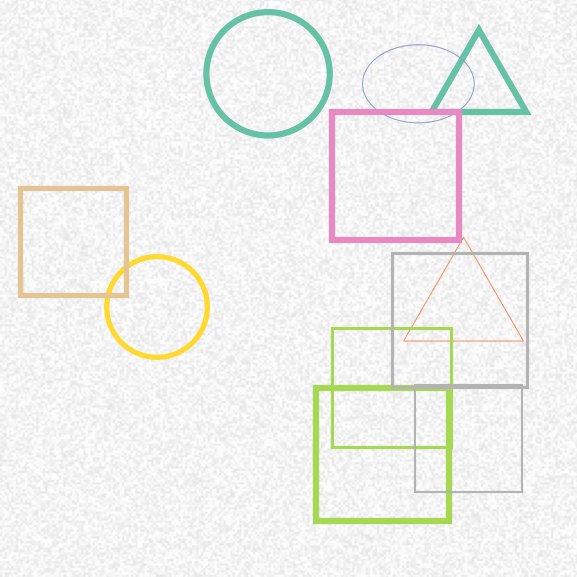[{"shape": "triangle", "thickness": 3, "radius": 0.47, "center": [0.829, 0.853]}, {"shape": "circle", "thickness": 3, "radius": 0.53, "center": [0.464, 0.871]}, {"shape": "triangle", "thickness": 0.5, "radius": 0.6, "center": [0.803, 0.469]}, {"shape": "oval", "thickness": 0.5, "radius": 0.48, "center": [0.724, 0.854]}, {"shape": "square", "thickness": 3, "radius": 0.55, "center": [0.685, 0.694]}, {"shape": "square", "thickness": 1.5, "radius": 0.51, "center": [0.678, 0.328]}, {"shape": "square", "thickness": 3, "radius": 0.57, "center": [0.662, 0.212]}, {"shape": "circle", "thickness": 2.5, "radius": 0.44, "center": [0.272, 0.468]}, {"shape": "square", "thickness": 2.5, "radius": 0.46, "center": [0.126, 0.581]}, {"shape": "square", "thickness": 1.5, "radius": 0.58, "center": [0.796, 0.445]}, {"shape": "square", "thickness": 1, "radius": 0.46, "center": [0.81, 0.24]}]